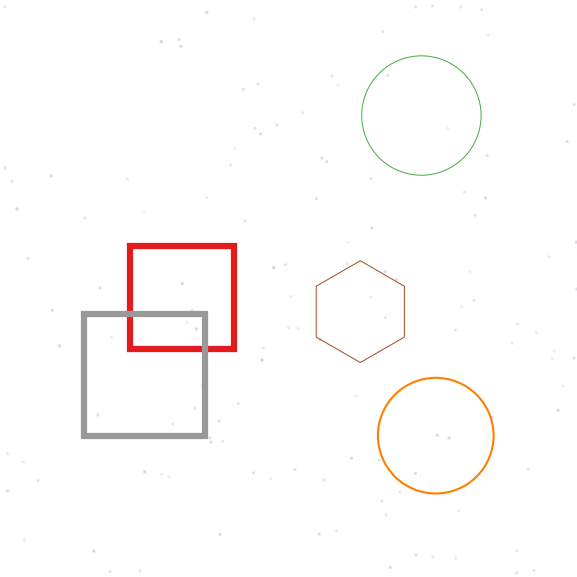[{"shape": "square", "thickness": 3, "radius": 0.45, "center": [0.315, 0.484]}, {"shape": "circle", "thickness": 0.5, "radius": 0.52, "center": [0.73, 0.799]}, {"shape": "circle", "thickness": 1, "radius": 0.5, "center": [0.755, 0.245]}, {"shape": "hexagon", "thickness": 0.5, "radius": 0.44, "center": [0.624, 0.459]}, {"shape": "square", "thickness": 3, "radius": 0.53, "center": [0.25, 0.349]}]